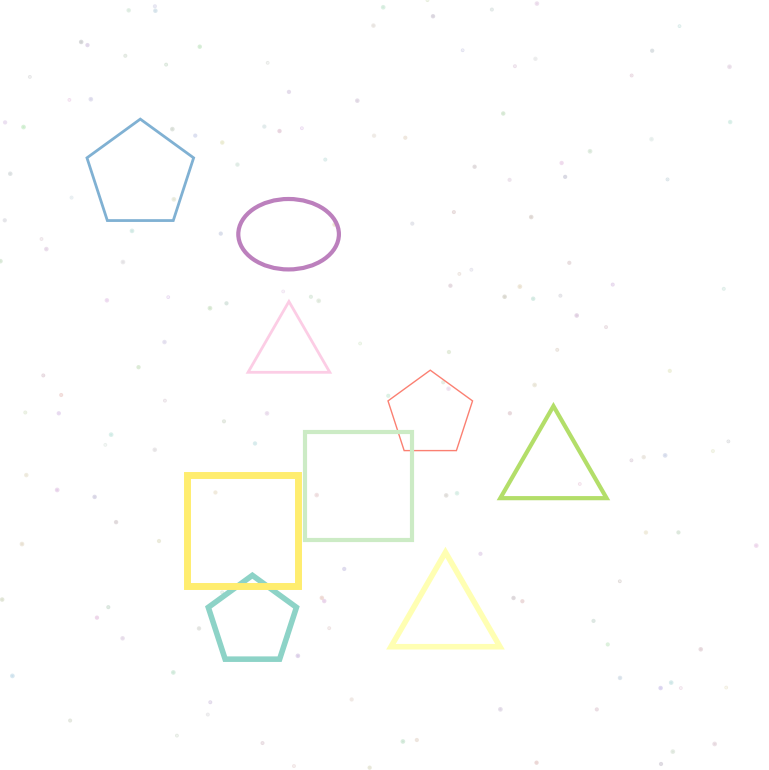[{"shape": "pentagon", "thickness": 2, "radius": 0.3, "center": [0.328, 0.193]}, {"shape": "triangle", "thickness": 2, "radius": 0.41, "center": [0.579, 0.201]}, {"shape": "pentagon", "thickness": 0.5, "radius": 0.29, "center": [0.559, 0.462]}, {"shape": "pentagon", "thickness": 1, "radius": 0.36, "center": [0.182, 0.772]}, {"shape": "triangle", "thickness": 1.5, "radius": 0.4, "center": [0.719, 0.393]}, {"shape": "triangle", "thickness": 1, "radius": 0.31, "center": [0.375, 0.547]}, {"shape": "oval", "thickness": 1.5, "radius": 0.33, "center": [0.375, 0.696]}, {"shape": "square", "thickness": 1.5, "radius": 0.35, "center": [0.466, 0.368]}, {"shape": "square", "thickness": 2.5, "radius": 0.36, "center": [0.315, 0.311]}]